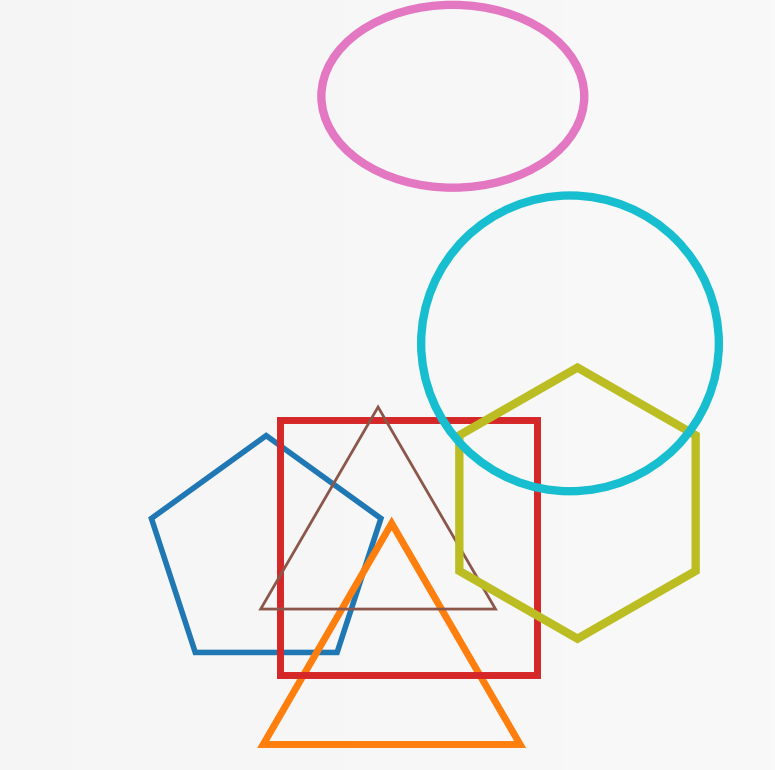[{"shape": "pentagon", "thickness": 2, "radius": 0.78, "center": [0.343, 0.279]}, {"shape": "triangle", "thickness": 2.5, "radius": 0.96, "center": [0.505, 0.129]}, {"shape": "square", "thickness": 2.5, "radius": 0.83, "center": [0.527, 0.289]}, {"shape": "triangle", "thickness": 1, "radius": 0.87, "center": [0.488, 0.296]}, {"shape": "oval", "thickness": 3, "radius": 0.85, "center": [0.584, 0.875]}, {"shape": "hexagon", "thickness": 3, "radius": 0.88, "center": [0.745, 0.347]}, {"shape": "circle", "thickness": 3, "radius": 0.96, "center": [0.735, 0.554]}]